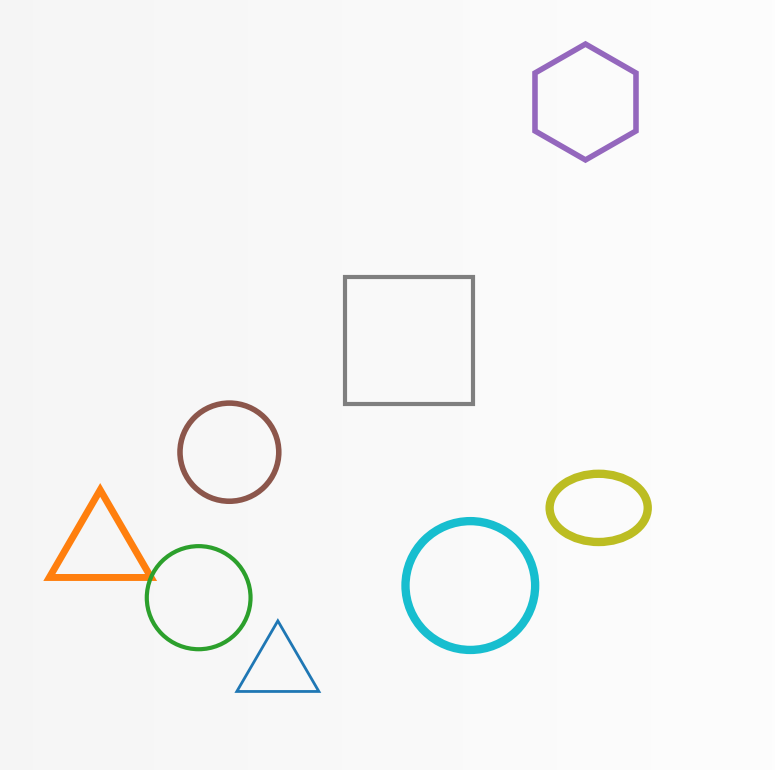[{"shape": "triangle", "thickness": 1, "radius": 0.31, "center": [0.359, 0.133]}, {"shape": "triangle", "thickness": 2.5, "radius": 0.38, "center": [0.129, 0.288]}, {"shape": "circle", "thickness": 1.5, "radius": 0.33, "center": [0.256, 0.224]}, {"shape": "hexagon", "thickness": 2, "radius": 0.38, "center": [0.755, 0.868]}, {"shape": "circle", "thickness": 2, "radius": 0.32, "center": [0.296, 0.413]}, {"shape": "square", "thickness": 1.5, "radius": 0.41, "center": [0.527, 0.558]}, {"shape": "oval", "thickness": 3, "radius": 0.32, "center": [0.772, 0.34]}, {"shape": "circle", "thickness": 3, "radius": 0.42, "center": [0.607, 0.24]}]